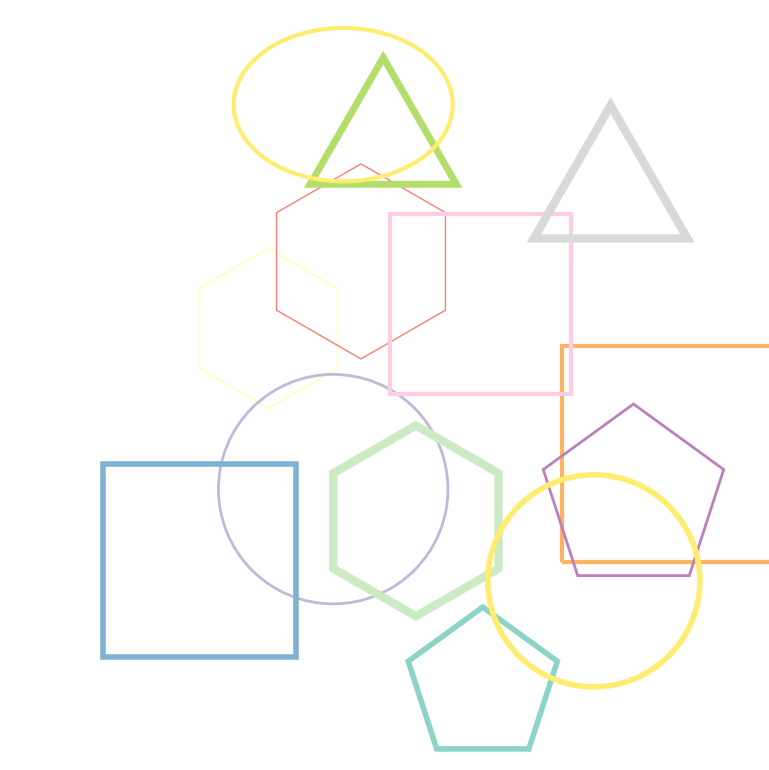[{"shape": "pentagon", "thickness": 2, "radius": 0.51, "center": [0.627, 0.11]}, {"shape": "hexagon", "thickness": 0.5, "radius": 0.52, "center": [0.348, 0.574]}, {"shape": "circle", "thickness": 1, "radius": 0.75, "center": [0.433, 0.365]}, {"shape": "hexagon", "thickness": 0.5, "radius": 0.63, "center": [0.469, 0.661]}, {"shape": "square", "thickness": 2, "radius": 0.63, "center": [0.259, 0.272]}, {"shape": "square", "thickness": 1.5, "radius": 0.7, "center": [0.87, 0.41]}, {"shape": "triangle", "thickness": 2.5, "radius": 0.55, "center": [0.498, 0.815]}, {"shape": "square", "thickness": 1.5, "radius": 0.59, "center": [0.624, 0.605]}, {"shape": "triangle", "thickness": 3, "radius": 0.58, "center": [0.793, 0.748]}, {"shape": "pentagon", "thickness": 1, "radius": 0.62, "center": [0.823, 0.352]}, {"shape": "hexagon", "thickness": 3, "radius": 0.62, "center": [0.54, 0.324]}, {"shape": "oval", "thickness": 1.5, "radius": 0.71, "center": [0.446, 0.864]}, {"shape": "circle", "thickness": 2, "radius": 0.69, "center": [0.771, 0.246]}]